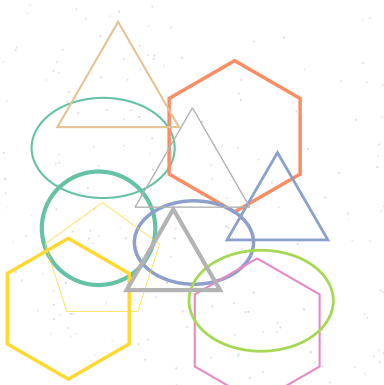[{"shape": "oval", "thickness": 1.5, "radius": 0.93, "center": [0.268, 0.616]}, {"shape": "circle", "thickness": 3, "radius": 0.74, "center": [0.256, 0.407]}, {"shape": "hexagon", "thickness": 2.5, "radius": 0.98, "center": [0.609, 0.646]}, {"shape": "oval", "thickness": 2.5, "radius": 0.77, "center": [0.504, 0.37]}, {"shape": "triangle", "thickness": 2, "radius": 0.76, "center": [0.721, 0.452]}, {"shape": "hexagon", "thickness": 1.5, "radius": 0.94, "center": [0.668, 0.142]}, {"shape": "oval", "thickness": 2, "radius": 0.94, "center": [0.678, 0.219]}, {"shape": "hexagon", "thickness": 2.5, "radius": 0.91, "center": [0.177, 0.198]}, {"shape": "pentagon", "thickness": 0.5, "radius": 0.78, "center": [0.266, 0.318]}, {"shape": "triangle", "thickness": 1.5, "radius": 0.91, "center": [0.307, 0.761]}, {"shape": "triangle", "thickness": 1, "radius": 0.86, "center": [0.5, 0.548]}, {"shape": "triangle", "thickness": 3, "radius": 0.7, "center": [0.45, 0.316]}]